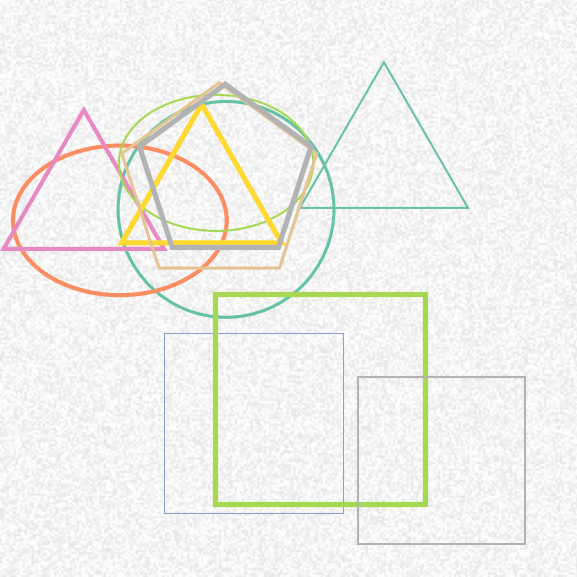[{"shape": "circle", "thickness": 1.5, "radius": 0.93, "center": [0.391, 0.637]}, {"shape": "triangle", "thickness": 1, "radius": 0.84, "center": [0.665, 0.723]}, {"shape": "oval", "thickness": 2, "radius": 0.93, "center": [0.208, 0.618]}, {"shape": "square", "thickness": 0.5, "radius": 0.78, "center": [0.439, 0.266]}, {"shape": "triangle", "thickness": 2, "radius": 0.8, "center": [0.145, 0.648]}, {"shape": "square", "thickness": 2.5, "radius": 0.91, "center": [0.554, 0.309]}, {"shape": "oval", "thickness": 1, "radius": 0.84, "center": [0.374, 0.717]}, {"shape": "triangle", "thickness": 2.5, "radius": 0.8, "center": [0.349, 0.659]}, {"shape": "pentagon", "thickness": 1.5, "radius": 0.89, "center": [0.38, 0.678]}, {"shape": "pentagon", "thickness": 2.5, "radius": 0.78, "center": [0.39, 0.697]}, {"shape": "square", "thickness": 1, "radius": 0.72, "center": [0.764, 0.201]}]